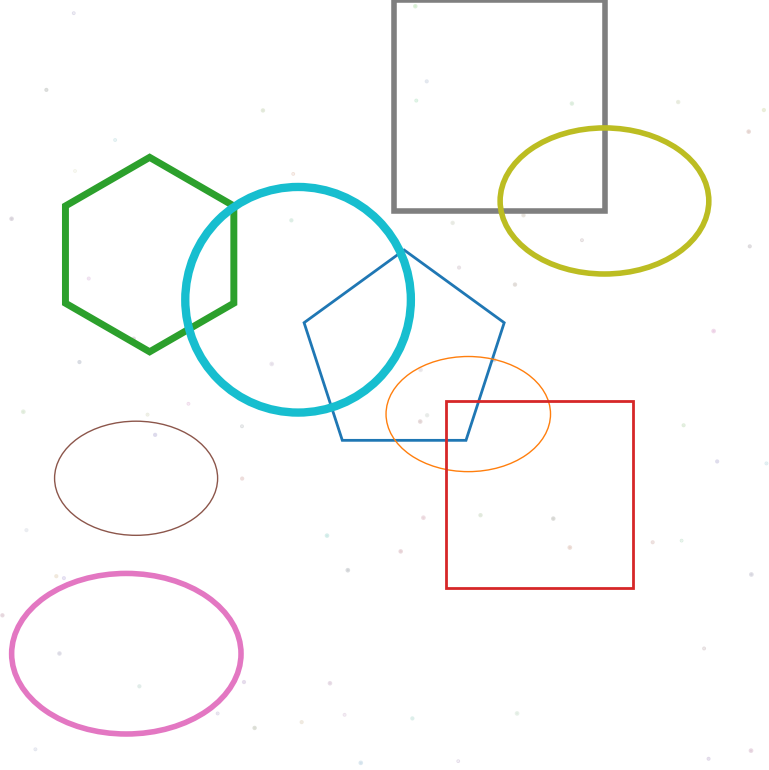[{"shape": "pentagon", "thickness": 1, "radius": 0.68, "center": [0.525, 0.539]}, {"shape": "oval", "thickness": 0.5, "radius": 0.53, "center": [0.608, 0.462]}, {"shape": "hexagon", "thickness": 2.5, "radius": 0.63, "center": [0.194, 0.669]}, {"shape": "square", "thickness": 1, "radius": 0.61, "center": [0.701, 0.357]}, {"shape": "oval", "thickness": 0.5, "radius": 0.53, "center": [0.177, 0.379]}, {"shape": "oval", "thickness": 2, "radius": 0.74, "center": [0.164, 0.151]}, {"shape": "square", "thickness": 2, "radius": 0.68, "center": [0.649, 0.863]}, {"shape": "oval", "thickness": 2, "radius": 0.68, "center": [0.785, 0.739]}, {"shape": "circle", "thickness": 3, "radius": 0.73, "center": [0.387, 0.611]}]